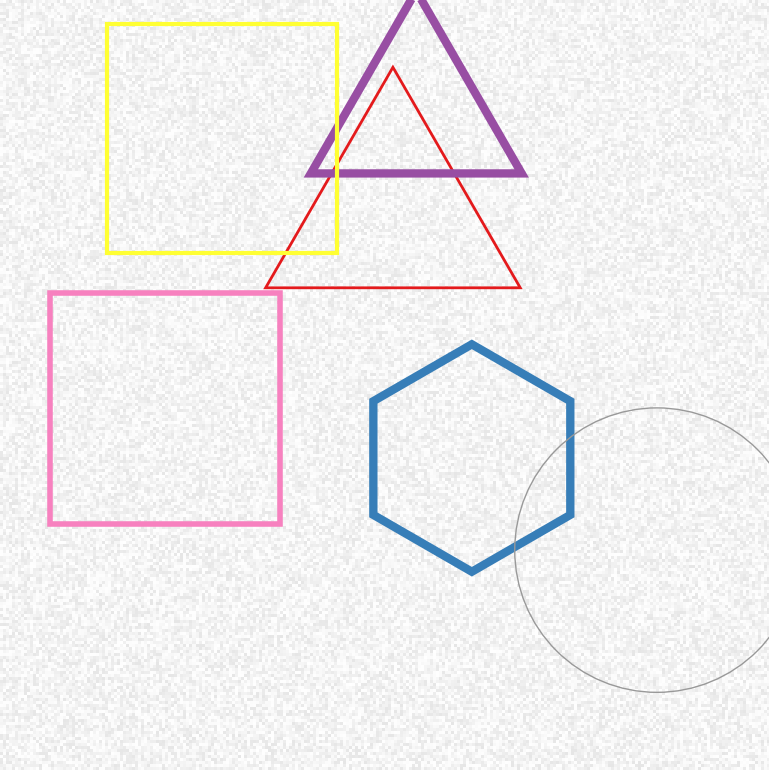[{"shape": "triangle", "thickness": 1, "radius": 0.95, "center": [0.51, 0.722]}, {"shape": "hexagon", "thickness": 3, "radius": 0.74, "center": [0.613, 0.405]}, {"shape": "triangle", "thickness": 3, "radius": 0.79, "center": [0.541, 0.854]}, {"shape": "square", "thickness": 1.5, "radius": 0.74, "center": [0.288, 0.82]}, {"shape": "square", "thickness": 2, "radius": 0.75, "center": [0.214, 0.469]}, {"shape": "circle", "thickness": 0.5, "radius": 0.92, "center": [0.853, 0.286]}]